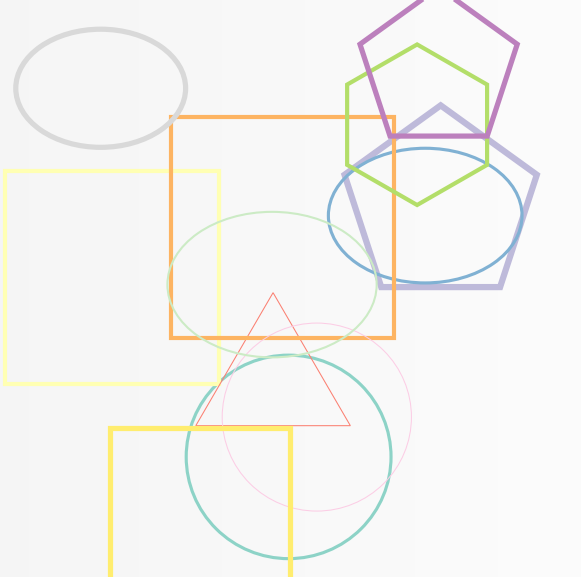[{"shape": "circle", "thickness": 1.5, "radius": 0.88, "center": [0.497, 0.208]}, {"shape": "square", "thickness": 2, "radius": 0.92, "center": [0.192, 0.519]}, {"shape": "pentagon", "thickness": 3, "radius": 0.87, "center": [0.758, 0.643]}, {"shape": "triangle", "thickness": 0.5, "radius": 0.77, "center": [0.47, 0.339]}, {"shape": "oval", "thickness": 1.5, "radius": 0.83, "center": [0.732, 0.626]}, {"shape": "square", "thickness": 2, "radius": 0.96, "center": [0.486, 0.605]}, {"shape": "hexagon", "thickness": 2, "radius": 0.7, "center": [0.718, 0.783]}, {"shape": "circle", "thickness": 0.5, "radius": 0.81, "center": [0.545, 0.277]}, {"shape": "oval", "thickness": 2.5, "radius": 0.73, "center": [0.173, 0.846]}, {"shape": "pentagon", "thickness": 2.5, "radius": 0.71, "center": [0.755, 0.879]}, {"shape": "oval", "thickness": 1, "radius": 0.9, "center": [0.468, 0.506]}, {"shape": "square", "thickness": 2.5, "radius": 0.77, "center": [0.344, 0.104]}]